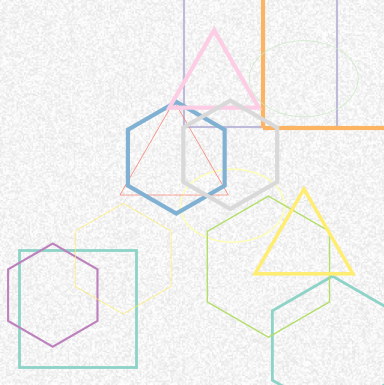[{"shape": "hexagon", "thickness": 2, "radius": 0.9, "center": [0.864, 0.103]}, {"shape": "square", "thickness": 2, "radius": 0.76, "center": [0.202, 0.199]}, {"shape": "oval", "thickness": 1, "radius": 0.68, "center": [0.603, 0.466]}, {"shape": "square", "thickness": 1.5, "radius": 0.99, "center": [0.676, 0.868]}, {"shape": "triangle", "thickness": 0.5, "radius": 0.81, "center": [0.452, 0.575]}, {"shape": "hexagon", "thickness": 3, "radius": 0.73, "center": [0.458, 0.59]}, {"shape": "square", "thickness": 3, "radius": 0.93, "center": [0.871, 0.855]}, {"shape": "hexagon", "thickness": 1, "radius": 0.92, "center": [0.697, 0.307]}, {"shape": "triangle", "thickness": 3, "radius": 0.67, "center": [0.556, 0.787]}, {"shape": "hexagon", "thickness": 3, "radius": 0.7, "center": [0.598, 0.598]}, {"shape": "hexagon", "thickness": 1.5, "radius": 0.67, "center": [0.137, 0.233]}, {"shape": "oval", "thickness": 0.5, "radius": 0.71, "center": [0.789, 0.795]}, {"shape": "triangle", "thickness": 2.5, "radius": 0.73, "center": [0.789, 0.362]}, {"shape": "hexagon", "thickness": 0.5, "radius": 0.72, "center": [0.32, 0.328]}]